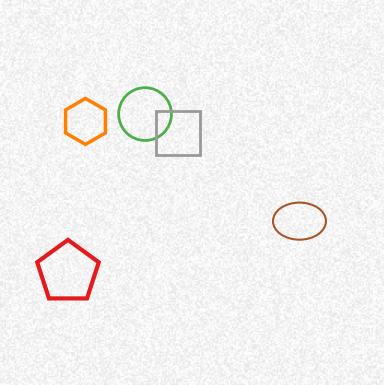[{"shape": "pentagon", "thickness": 3, "radius": 0.42, "center": [0.177, 0.293]}, {"shape": "circle", "thickness": 2, "radius": 0.34, "center": [0.377, 0.704]}, {"shape": "hexagon", "thickness": 2.5, "radius": 0.3, "center": [0.222, 0.685]}, {"shape": "oval", "thickness": 1.5, "radius": 0.34, "center": [0.778, 0.426]}, {"shape": "square", "thickness": 2, "radius": 0.29, "center": [0.462, 0.655]}]